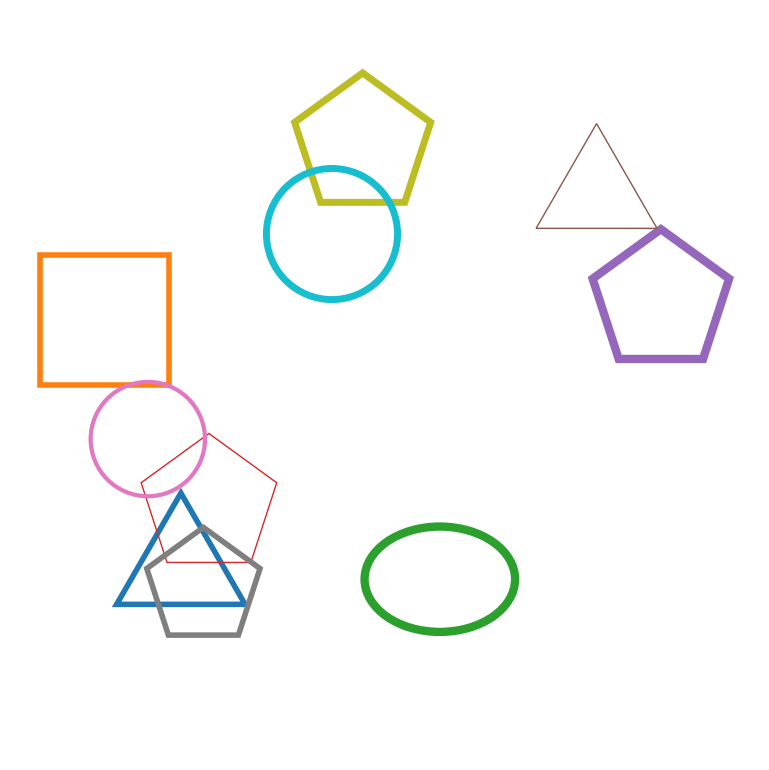[{"shape": "triangle", "thickness": 2, "radius": 0.48, "center": [0.235, 0.263]}, {"shape": "square", "thickness": 2, "radius": 0.42, "center": [0.136, 0.585]}, {"shape": "oval", "thickness": 3, "radius": 0.49, "center": [0.571, 0.248]}, {"shape": "pentagon", "thickness": 0.5, "radius": 0.46, "center": [0.271, 0.344]}, {"shape": "pentagon", "thickness": 3, "radius": 0.47, "center": [0.858, 0.609]}, {"shape": "triangle", "thickness": 0.5, "radius": 0.45, "center": [0.775, 0.749]}, {"shape": "circle", "thickness": 1.5, "radius": 0.37, "center": [0.192, 0.43]}, {"shape": "pentagon", "thickness": 2, "radius": 0.39, "center": [0.264, 0.238]}, {"shape": "pentagon", "thickness": 2.5, "radius": 0.46, "center": [0.471, 0.812]}, {"shape": "circle", "thickness": 2.5, "radius": 0.43, "center": [0.431, 0.696]}]